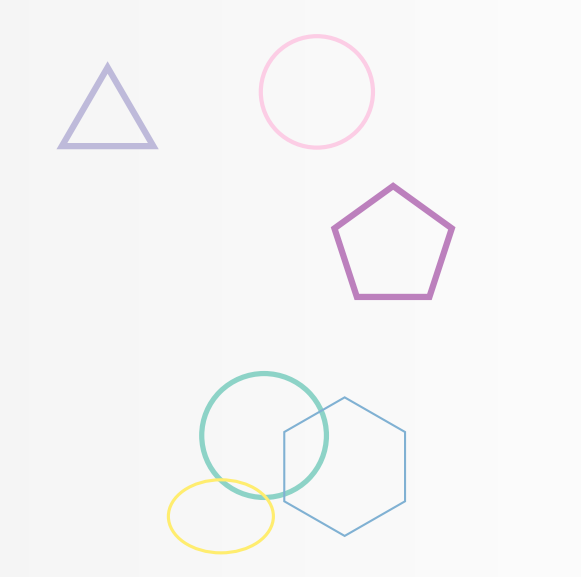[{"shape": "circle", "thickness": 2.5, "radius": 0.54, "center": [0.454, 0.245]}, {"shape": "triangle", "thickness": 3, "radius": 0.45, "center": [0.185, 0.792]}, {"shape": "hexagon", "thickness": 1, "radius": 0.6, "center": [0.593, 0.191]}, {"shape": "circle", "thickness": 2, "radius": 0.48, "center": [0.545, 0.84]}, {"shape": "pentagon", "thickness": 3, "radius": 0.53, "center": [0.676, 0.571]}, {"shape": "oval", "thickness": 1.5, "radius": 0.45, "center": [0.38, 0.105]}]